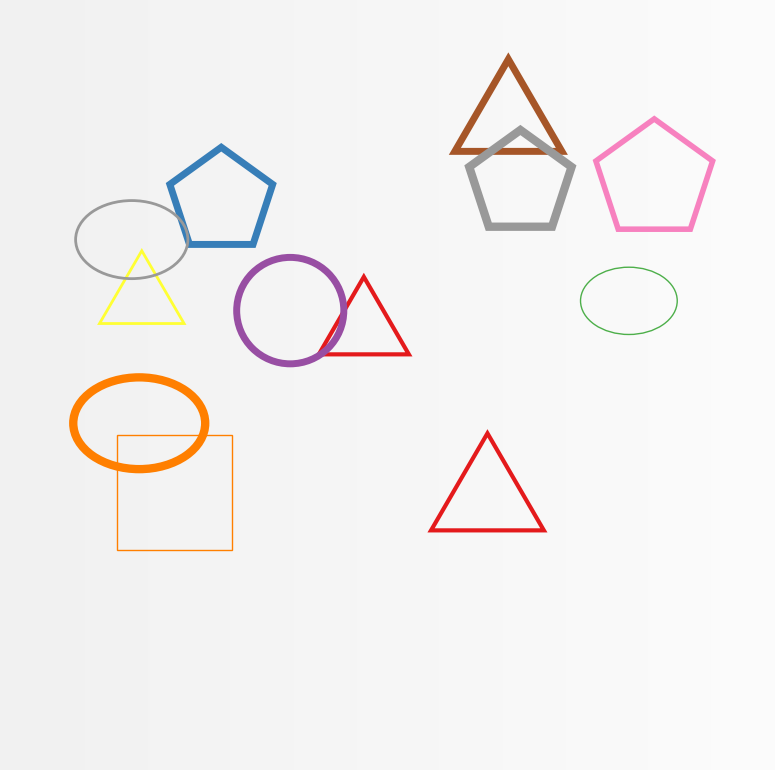[{"shape": "triangle", "thickness": 1.5, "radius": 0.42, "center": [0.629, 0.353]}, {"shape": "triangle", "thickness": 1.5, "radius": 0.34, "center": [0.469, 0.573]}, {"shape": "pentagon", "thickness": 2.5, "radius": 0.35, "center": [0.286, 0.739]}, {"shape": "oval", "thickness": 0.5, "radius": 0.31, "center": [0.811, 0.609]}, {"shape": "circle", "thickness": 2.5, "radius": 0.35, "center": [0.375, 0.597]}, {"shape": "oval", "thickness": 3, "radius": 0.43, "center": [0.18, 0.45]}, {"shape": "square", "thickness": 0.5, "radius": 0.37, "center": [0.225, 0.36]}, {"shape": "triangle", "thickness": 1, "radius": 0.31, "center": [0.183, 0.611]}, {"shape": "triangle", "thickness": 2.5, "radius": 0.4, "center": [0.656, 0.843]}, {"shape": "pentagon", "thickness": 2, "radius": 0.4, "center": [0.844, 0.766]}, {"shape": "pentagon", "thickness": 3, "radius": 0.35, "center": [0.671, 0.762]}, {"shape": "oval", "thickness": 1, "radius": 0.36, "center": [0.17, 0.689]}]